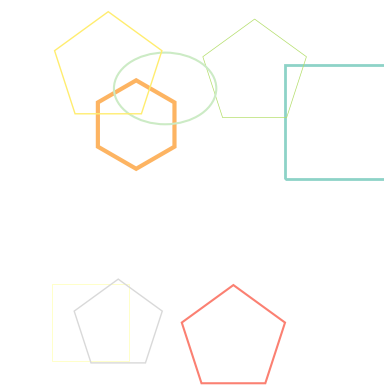[{"shape": "square", "thickness": 2, "radius": 0.74, "center": [0.888, 0.683]}, {"shape": "square", "thickness": 0.5, "radius": 0.5, "center": [0.235, 0.162]}, {"shape": "pentagon", "thickness": 1.5, "radius": 0.7, "center": [0.606, 0.119]}, {"shape": "hexagon", "thickness": 3, "radius": 0.57, "center": [0.354, 0.676]}, {"shape": "pentagon", "thickness": 0.5, "radius": 0.71, "center": [0.661, 0.809]}, {"shape": "pentagon", "thickness": 1, "radius": 0.6, "center": [0.307, 0.155]}, {"shape": "oval", "thickness": 1.5, "radius": 0.66, "center": [0.429, 0.77]}, {"shape": "pentagon", "thickness": 1, "radius": 0.73, "center": [0.281, 0.823]}]